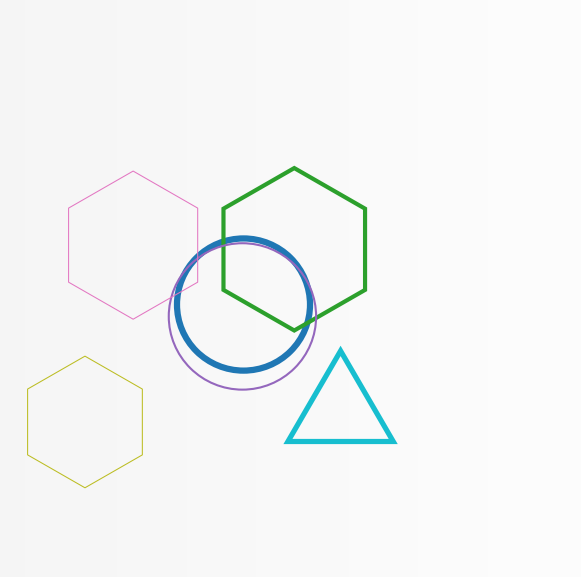[{"shape": "circle", "thickness": 3, "radius": 0.57, "center": [0.419, 0.472]}, {"shape": "hexagon", "thickness": 2, "radius": 0.7, "center": [0.506, 0.567]}, {"shape": "circle", "thickness": 1, "radius": 0.63, "center": [0.417, 0.451]}, {"shape": "hexagon", "thickness": 0.5, "radius": 0.64, "center": [0.229, 0.575]}, {"shape": "hexagon", "thickness": 0.5, "radius": 0.57, "center": [0.146, 0.268]}, {"shape": "triangle", "thickness": 2.5, "radius": 0.52, "center": [0.586, 0.287]}]